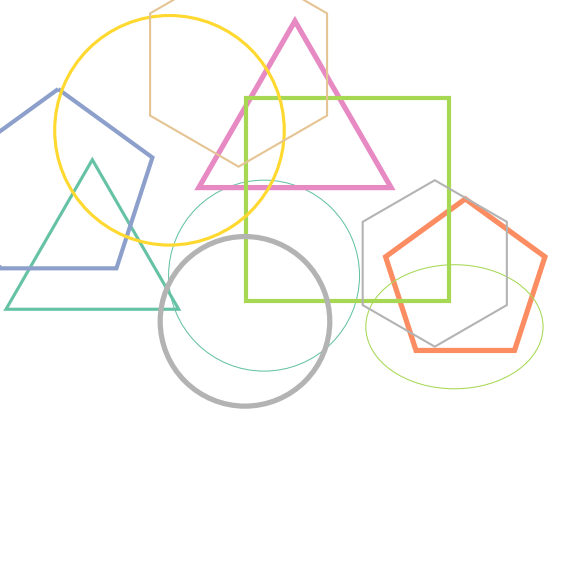[{"shape": "triangle", "thickness": 1.5, "radius": 0.86, "center": [0.16, 0.55]}, {"shape": "circle", "thickness": 0.5, "radius": 0.83, "center": [0.457, 0.522]}, {"shape": "pentagon", "thickness": 2.5, "radius": 0.73, "center": [0.806, 0.51]}, {"shape": "pentagon", "thickness": 2, "radius": 0.86, "center": [0.101, 0.673]}, {"shape": "triangle", "thickness": 2.5, "radius": 0.96, "center": [0.511, 0.77]}, {"shape": "oval", "thickness": 0.5, "radius": 0.77, "center": [0.787, 0.433]}, {"shape": "square", "thickness": 2, "radius": 0.88, "center": [0.602, 0.654]}, {"shape": "circle", "thickness": 1.5, "radius": 0.99, "center": [0.293, 0.774]}, {"shape": "hexagon", "thickness": 1, "radius": 0.88, "center": [0.413, 0.887]}, {"shape": "hexagon", "thickness": 1, "radius": 0.72, "center": [0.753, 0.543]}, {"shape": "circle", "thickness": 2.5, "radius": 0.73, "center": [0.424, 0.443]}]